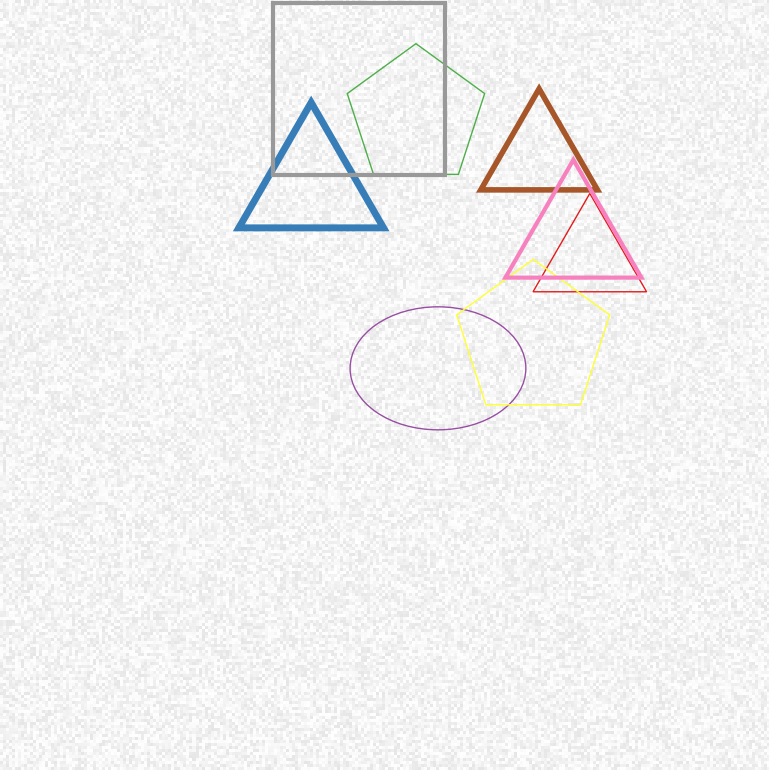[{"shape": "triangle", "thickness": 0.5, "radius": 0.43, "center": [0.766, 0.664]}, {"shape": "triangle", "thickness": 2.5, "radius": 0.54, "center": [0.404, 0.758]}, {"shape": "pentagon", "thickness": 0.5, "radius": 0.47, "center": [0.54, 0.849]}, {"shape": "oval", "thickness": 0.5, "radius": 0.57, "center": [0.569, 0.522]}, {"shape": "pentagon", "thickness": 0.5, "radius": 0.52, "center": [0.692, 0.559]}, {"shape": "triangle", "thickness": 2, "radius": 0.44, "center": [0.7, 0.797]}, {"shape": "triangle", "thickness": 1.5, "radius": 0.51, "center": [0.745, 0.69]}, {"shape": "square", "thickness": 1.5, "radius": 0.56, "center": [0.466, 0.885]}]